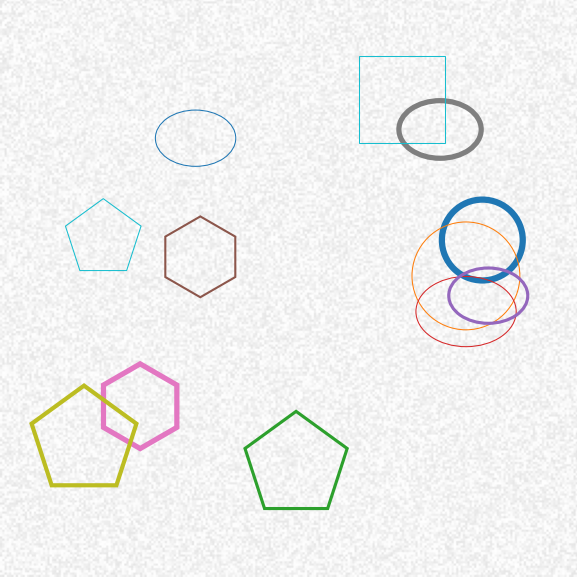[{"shape": "circle", "thickness": 3, "radius": 0.35, "center": [0.835, 0.583]}, {"shape": "oval", "thickness": 0.5, "radius": 0.35, "center": [0.339, 0.76]}, {"shape": "circle", "thickness": 0.5, "radius": 0.47, "center": [0.807, 0.521]}, {"shape": "pentagon", "thickness": 1.5, "radius": 0.47, "center": [0.513, 0.194]}, {"shape": "oval", "thickness": 0.5, "radius": 0.43, "center": [0.807, 0.46]}, {"shape": "oval", "thickness": 1.5, "radius": 0.34, "center": [0.845, 0.487]}, {"shape": "hexagon", "thickness": 1, "radius": 0.35, "center": [0.347, 0.554]}, {"shape": "hexagon", "thickness": 2.5, "radius": 0.37, "center": [0.243, 0.296]}, {"shape": "oval", "thickness": 2.5, "radius": 0.36, "center": [0.762, 0.775]}, {"shape": "pentagon", "thickness": 2, "radius": 0.48, "center": [0.145, 0.236]}, {"shape": "pentagon", "thickness": 0.5, "radius": 0.34, "center": [0.179, 0.586]}, {"shape": "square", "thickness": 0.5, "radius": 0.37, "center": [0.697, 0.827]}]